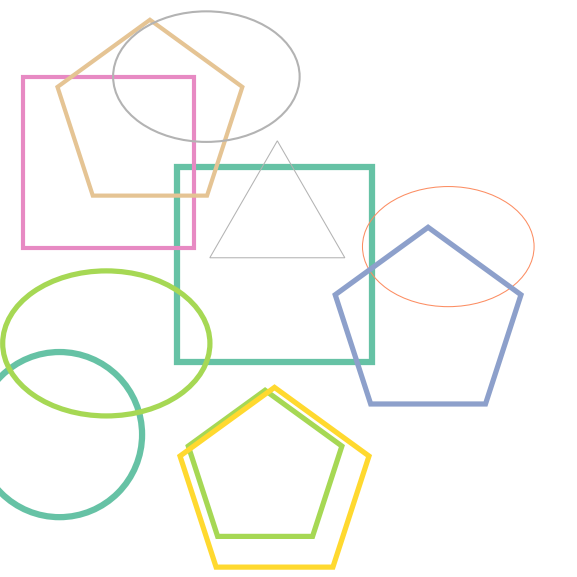[{"shape": "square", "thickness": 3, "radius": 0.84, "center": [0.475, 0.542]}, {"shape": "circle", "thickness": 3, "radius": 0.71, "center": [0.103, 0.247]}, {"shape": "oval", "thickness": 0.5, "radius": 0.74, "center": [0.776, 0.572]}, {"shape": "pentagon", "thickness": 2.5, "radius": 0.85, "center": [0.741, 0.436]}, {"shape": "square", "thickness": 2, "radius": 0.74, "center": [0.188, 0.718]}, {"shape": "pentagon", "thickness": 2.5, "radius": 0.7, "center": [0.459, 0.183]}, {"shape": "oval", "thickness": 2.5, "radius": 0.9, "center": [0.184, 0.404]}, {"shape": "pentagon", "thickness": 2.5, "radius": 0.86, "center": [0.475, 0.156]}, {"shape": "pentagon", "thickness": 2, "radius": 0.84, "center": [0.26, 0.797]}, {"shape": "triangle", "thickness": 0.5, "radius": 0.67, "center": [0.48, 0.62]}, {"shape": "oval", "thickness": 1, "radius": 0.81, "center": [0.357, 0.866]}]